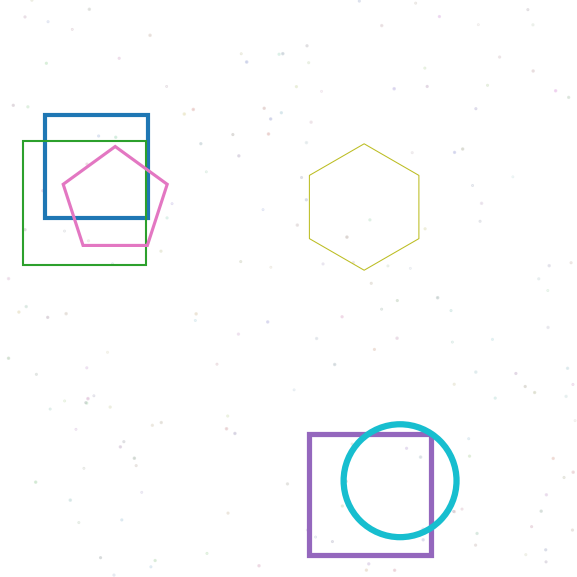[{"shape": "square", "thickness": 2, "radius": 0.44, "center": [0.167, 0.711]}, {"shape": "square", "thickness": 1, "radius": 0.53, "center": [0.146, 0.648]}, {"shape": "square", "thickness": 2.5, "radius": 0.53, "center": [0.641, 0.143]}, {"shape": "pentagon", "thickness": 1.5, "radius": 0.47, "center": [0.199, 0.651]}, {"shape": "hexagon", "thickness": 0.5, "radius": 0.55, "center": [0.631, 0.641]}, {"shape": "circle", "thickness": 3, "radius": 0.49, "center": [0.693, 0.167]}]